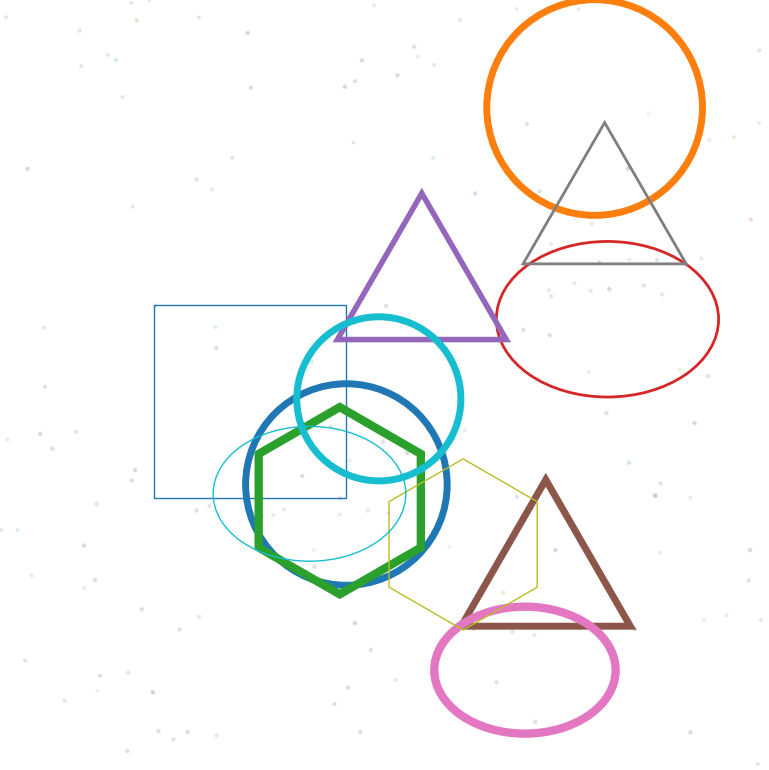[{"shape": "circle", "thickness": 2.5, "radius": 0.65, "center": [0.45, 0.371]}, {"shape": "square", "thickness": 0.5, "radius": 0.63, "center": [0.325, 0.479]}, {"shape": "circle", "thickness": 2.5, "radius": 0.7, "center": [0.772, 0.86]}, {"shape": "hexagon", "thickness": 3, "radius": 0.61, "center": [0.441, 0.35]}, {"shape": "oval", "thickness": 1, "radius": 0.72, "center": [0.789, 0.585]}, {"shape": "triangle", "thickness": 2, "radius": 0.63, "center": [0.548, 0.622]}, {"shape": "triangle", "thickness": 2.5, "radius": 0.63, "center": [0.709, 0.25]}, {"shape": "oval", "thickness": 3, "radius": 0.59, "center": [0.682, 0.13]}, {"shape": "triangle", "thickness": 1, "radius": 0.61, "center": [0.785, 0.718]}, {"shape": "hexagon", "thickness": 0.5, "radius": 0.56, "center": [0.601, 0.293]}, {"shape": "oval", "thickness": 0.5, "radius": 0.63, "center": [0.402, 0.359]}, {"shape": "circle", "thickness": 2.5, "radius": 0.53, "center": [0.492, 0.482]}]